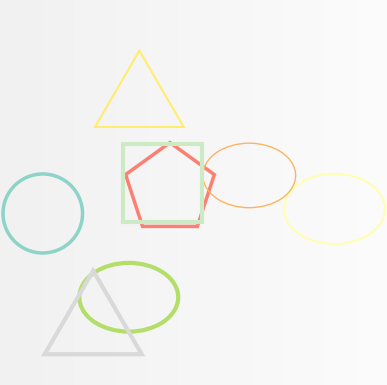[{"shape": "circle", "thickness": 2.5, "radius": 0.51, "center": [0.11, 0.446]}, {"shape": "oval", "thickness": 1.5, "radius": 0.65, "center": [0.863, 0.457]}, {"shape": "pentagon", "thickness": 2.5, "radius": 0.6, "center": [0.439, 0.509]}, {"shape": "oval", "thickness": 1, "radius": 0.6, "center": [0.643, 0.544]}, {"shape": "oval", "thickness": 3, "radius": 0.64, "center": [0.332, 0.228]}, {"shape": "triangle", "thickness": 3, "radius": 0.72, "center": [0.24, 0.152]}, {"shape": "square", "thickness": 3, "radius": 0.51, "center": [0.42, 0.524]}, {"shape": "triangle", "thickness": 1.5, "radius": 0.66, "center": [0.36, 0.736]}]